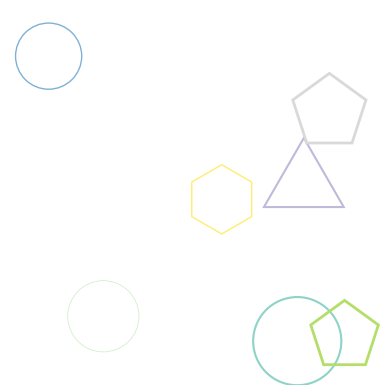[{"shape": "circle", "thickness": 1.5, "radius": 0.57, "center": [0.772, 0.114]}, {"shape": "triangle", "thickness": 1.5, "radius": 0.6, "center": [0.789, 0.522]}, {"shape": "circle", "thickness": 1, "radius": 0.43, "center": [0.126, 0.854]}, {"shape": "pentagon", "thickness": 2, "radius": 0.46, "center": [0.895, 0.127]}, {"shape": "pentagon", "thickness": 2, "radius": 0.5, "center": [0.856, 0.709]}, {"shape": "circle", "thickness": 0.5, "radius": 0.46, "center": [0.268, 0.178]}, {"shape": "hexagon", "thickness": 1, "radius": 0.45, "center": [0.576, 0.482]}]